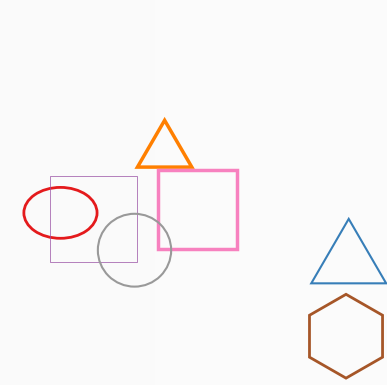[{"shape": "oval", "thickness": 2, "radius": 0.47, "center": [0.156, 0.447]}, {"shape": "triangle", "thickness": 1.5, "radius": 0.56, "center": [0.9, 0.32]}, {"shape": "square", "thickness": 0.5, "radius": 0.56, "center": [0.241, 0.432]}, {"shape": "triangle", "thickness": 2.5, "radius": 0.41, "center": [0.425, 0.606]}, {"shape": "hexagon", "thickness": 2, "radius": 0.54, "center": [0.893, 0.127]}, {"shape": "square", "thickness": 2.5, "radius": 0.51, "center": [0.511, 0.456]}, {"shape": "circle", "thickness": 1.5, "radius": 0.47, "center": [0.347, 0.35]}]